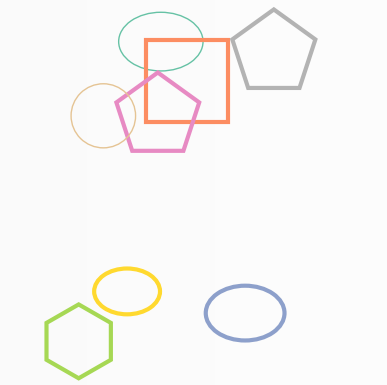[{"shape": "oval", "thickness": 1, "radius": 0.54, "center": [0.415, 0.892]}, {"shape": "square", "thickness": 3, "radius": 0.53, "center": [0.482, 0.79]}, {"shape": "oval", "thickness": 3, "radius": 0.51, "center": [0.633, 0.187]}, {"shape": "pentagon", "thickness": 3, "radius": 0.56, "center": [0.407, 0.699]}, {"shape": "hexagon", "thickness": 3, "radius": 0.48, "center": [0.203, 0.113]}, {"shape": "oval", "thickness": 3, "radius": 0.42, "center": [0.328, 0.243]}, {"shape": "circle", "thickness": 1, "radius": 0.42, "center": [0.267, 0.699]}, {"shape": "pentagon", "thickness": 3, "radius": 0.56, "center": [0.707, 0.863]}]